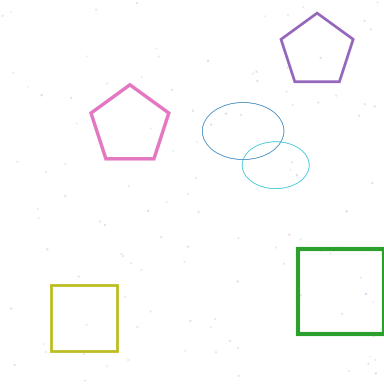[{"shape": "oval", "thickness": 0.5, "radius": 0.53, "center": [0.632, 0.66]}, {"shape": "square", "thickness": 3, "radius": 0.56, "center": [0.886, 0.243]}, {"shape": "pentagon", "thickness": 2, "radius": 0.49, "center": [0.824, 0.867]}, {"shape": "pentagon", "thickness": 2.5, "radius": 0.53, "center": [0.337, 0.674]}, {"shape": "square", "thickness": 2, "radius": 0.43, "center": [0.218, 0.173]}, {"shape": "oval", "thickness": 0.5, "radius": 0.44, "center": [0.716, 0.571]}]